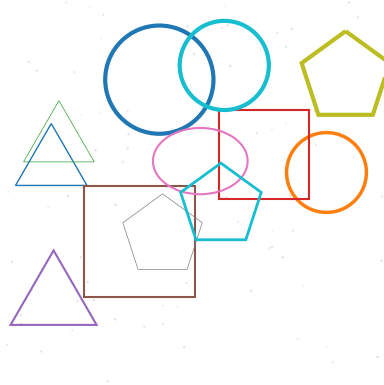[{"shape": "circle", "thickness": 3, "radius": 0.7, "center": [0.414, 0.793]}, {"shape": "triangle", "thickness": 1, "radius": 0.54, "center": [0.133, 0.572]}, {"shape": "circle", "thickness": 2.5, "radius": 0.52, "center": [0.848, 0.552]}, {"shape": "triangle", "thickness": 0.5, "radius": 0.53, "center": [0.153, 0.633]}, {"shape": "square", "thickness": 1.5, "radius": 0.58, "center": [0.685, 0.598]}, {"shape": "triangle", "thickness": 1.5, "radius": 0.64, "center": [0.139, 0.221]}, {"shape": "square", "thickness": 1.5, "radius": 0.72, "center": [0.363, 0.374]}, {"shape": "oval", "thickness": 1.5, "radius": 0.61, "center": [0.52, 0.582]}, {"shape": "pentagon", "thickness": 0.5, "radius": 0.54, "center": [0.422, 0.388]}, {"shape": "pentagon", "thickness": 3, "radius": 0.6, "center": [0.898, 0.799]}, {"shape": "pentagon", "thickness": 2, "radius": 0.55, "center": [0.574, 0.466]}, {"shape": "circle", "thickness": 3, "radius": 0.58, "center": [0.583, 0.83]}]